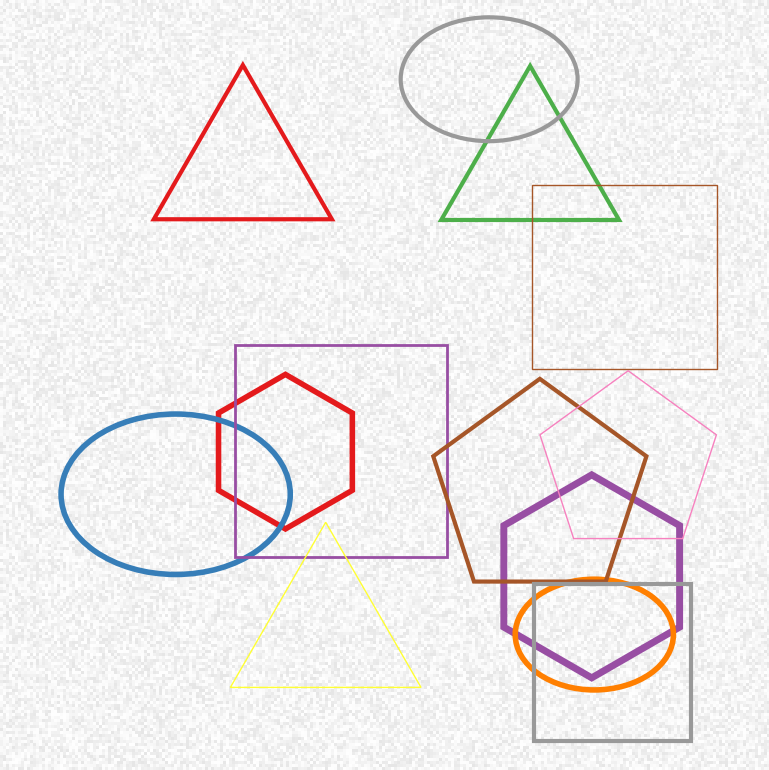[{"shape": "hexagon", "thickness": 2, "radius": 0.5, "center": [0.371, 0.413]}, {"shape": "triangle", "thickness": 1.5, "radius": 0.67, "center": [0.315, 0.782]}, {"shape": "oval", "thickness": 2, "radius": 0.74, "center": [0.228, 0.358]}, {"shape": "triangle", "thickness": 1.5, "radius": 0.67, "center": [0.688, 0.781]}, {"shape": "hexagon", "thickness": 2.5, "radius": 0.66, "center": [0.768, 0.251]}, {"shape": "square", "thickness": 1, "radius": 0.69, "center": [0.443, 0.414]}, {"shape": "oval", "thickness": 2, "radius": 0.51, "center": [0.772, 0.176]}, {"shape": "triangle", "thickness": 0.5, "radius": 0.71, "center": [0.423, 0.179]}, {"shape": "pentagon", "thickness": 1.5, "radius": 0.73, "center": [0.701, 0.362]}, {"shape": "square", "thickness": 0.5, "radius": 0.6, "center": [0.811, 0.64]}, {"shape": "pentagon", "thickness": 0.5, "radius": 0.6, "center": [0.816, 0.398]}, {"shape": "square", "thickness": 1.5, "radius": 0.51, "center": [0.796, 0.139]}, {"shape": "oval", "thickness": 1.5, "radius": 0.57, "center": [0.635, 0.897]}]